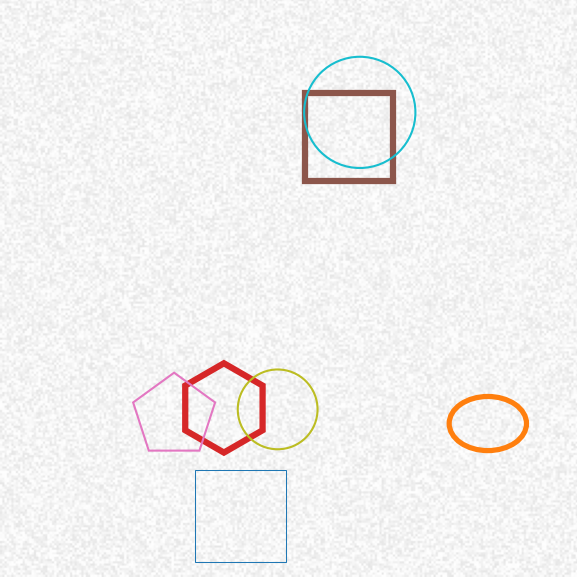[{"shape": "square", "thickness": 0.5, "radius": 0.4, "center": [0.416, 0.106]}, {"shape": "oval", "thickness": 2.5, "radius": 0.33, "center": [0.845, 0.266]}, {"shape": "hexagon", "thickness": 3, "radius": 0.39, "center": [0.388, 0.293]}, {"shape": "square", "thickness": 3, "radius": 0.38, "center": [0.605, 0.762]}, {"shape": "pentagon", "thickness": 1, "radius": 0.37, "center": [0.301, 0.279]}, {"shape": "circle", "thickness": 1, "radius": 0.35, "center": [0.481, 0.29]}, {"shape": "circle", "thickness": 1, "radius": 0.48, "center": [0.623, 0.805]}]